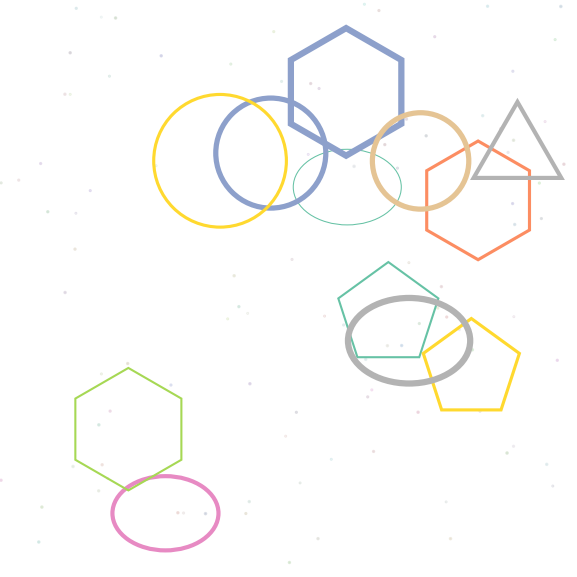[{"shape": "oval", "thickness": 0.5, "radius": 0.47, "center": [0.601, 0.675]}, {"shape": "pentagon", "thickness": 1, "radius": 0.46, "center": [0.672, 0.454]}, {"shape": "hexagon", "thickness": 1.5, "radius": 0.51, "center": [0.828, 0.652]}, {"shape": "circle", "thickness": 2.5, "radius": 0.48, "center": [0.469, 0.734]}, {"shape": "hexagon", "thickness": 3, "radius": 0.55, "center": [0.599, 0.84]}, {"shape": "oval", "thickness": 2, "radius": 0.46, "center": [0.287, 0.11]}, {"shape": "hexagon", "thickness": 1, "radius": 0.53, "center": [0.222, 0.256]}, {"shape": "circle", "thickness": 1.5, "radius": 0.57, "center": [0.381, 0.721]}, {"shape": "pentagon", "thickness": 1.5, "radius": 0.44, "center": [0.816, 0.36]}, {"shape": "circle", "thickness": 2.5, "radius": 0.42, "center": [0.728, 0.72]}, {"shape": "oval", "thickness": 3, "radius": 0.53, "center": [0.708, 0.409]}, {"shape": "triangle", "thickness": 2, "radius": 0.44, "center": [0.896, 0.735]}]